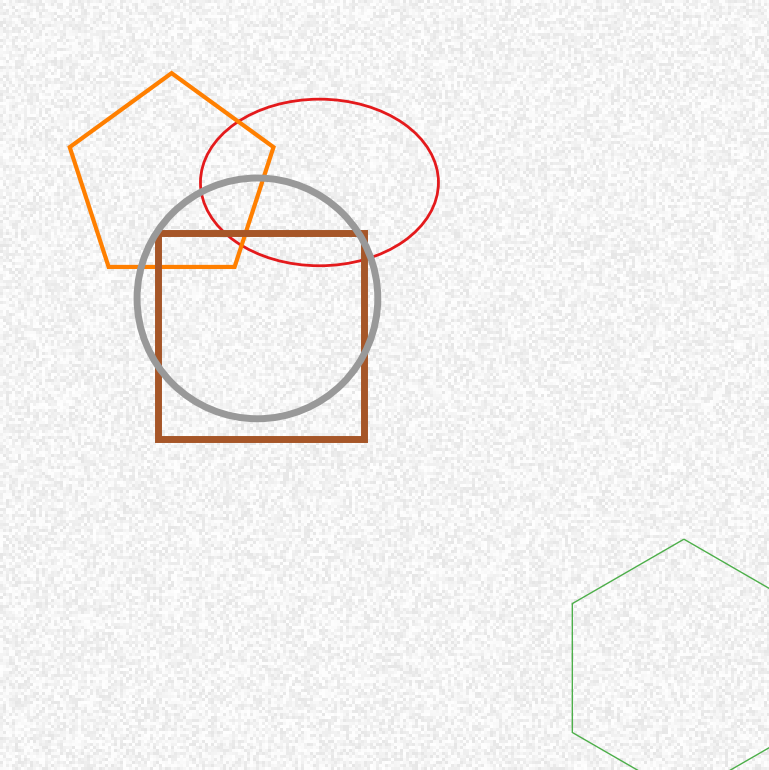[{"shape": "oval", "thickness": 1, "radius": 0.77, "center": [0.415, 0.763]}, {"shape": "hexagon", "thickness": 0.5, "radius": 0.84, "center": [0.888, 0.132]}, {"shape": "pentagon", "thickness": 1.5, "radius": 0.7, "center": [0.223, 0.766]}, {"shape": "square", "thickness": 2.5, "radius": 0.67, "center": [0.339, 0.564]}, {"shape": "circle", "thickness": 2.5, "radius": 0.78, "center": [0.334, 0.612]}]